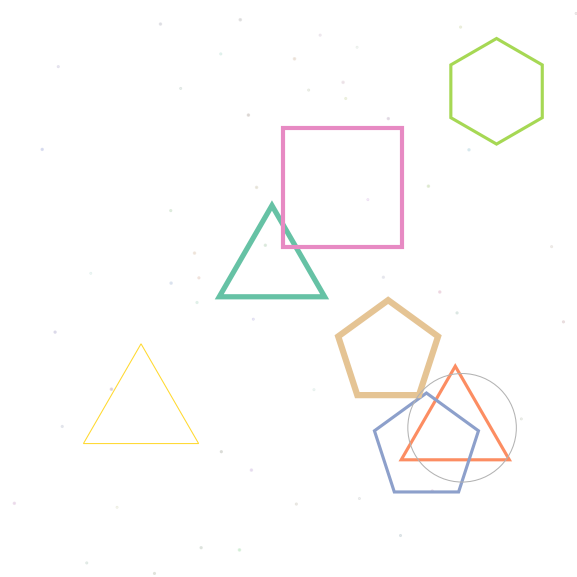[{"shape": "triangle", "thickness": 2.5, "radius": 0.53, "center": [0.471, 0.538]}, {"shape": "triangle", "thickness": 1.5, "radius": 0.54, "center": [0.788, 0.257]}, {"shape": "pentagon", "thickness": 1.5, "radius": 0.47, "center": [0.738, 0.224]}, {"shape": "square", "thickness": 2, "radius": 0.52, "center": [0.593, 0.675]}, {"shape": "hexagon", "thickness": 1.5, "radius": 0.46, "center": [0.86, 0.841]}, {"shape": "triangle", "thickness": 0.5, "radius": 0.58, "center": [0.244, 0.289]}, {"shape": "pentagon", "thickness": 3, "radius": 0.45, "center": [0.672, 0.388]}, {"shape": "circle", "thickness": 0.5, "radius": 0.47, "center": [0.8, 0.258]}]